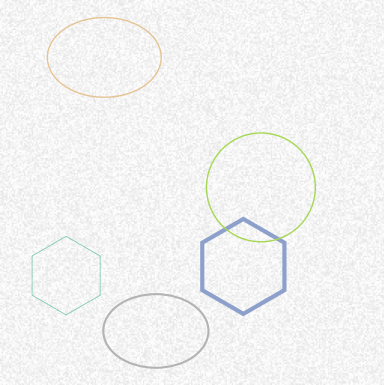[{"shape": "hexagon", "thickness": 0.5, "radius": 0.51, "center": [0.172, 0.284]}, {"shape": "hexagon", "thickness": 3, "radius": 0.62, "center": [0.632, 0.308]}, {"shape": "circle", "thickness": 1, "radius": 0.71, "center": [0.678, 0.513]}, {"shape": "oval", "thickness": 1, "radius": 0.74, "center": [0.271, 0.851]}, {"shape": "oval", "thickness": 1.5, "radius": 0.68, "center": [0.405, 0.14]}]